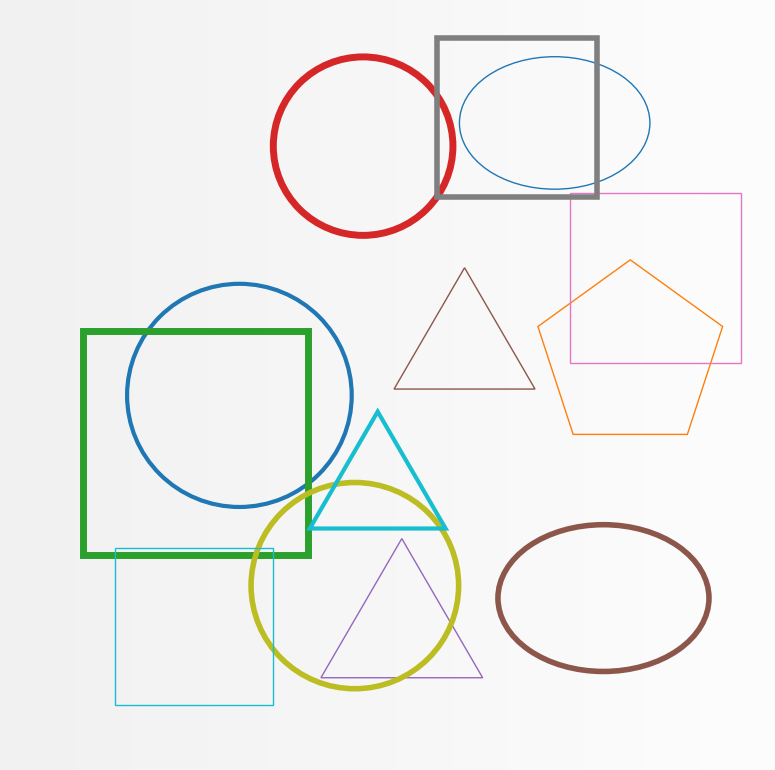[{"shape": "oval", "thickness": 0.5, "radius": 0.61, "center": [0.716, 0.84]}, {"shape": "circle", "thickness": 1.5, "radius": 0.72, "center": [0.309, 0.487]}, {"shape": "pentagon", "thickness": 0.5, "radius": 0.63, "center": [0.813, 0.537]}, {"shape": "square", "thickness": 2.5, "radius": 0.73, "center": [0.253, 0.425]}, {"shape": "circle", "thickness": 2.5, "radius": 0.58, "center": [0.469, 0.81]}, {"shape": "triangle", "thickness": 0.5, "radius": 0.6, "center": [0.518, 0.18]}, {"shape": "triangle", "thickness": 0.5, "radius": 0.53, "center": [0.599, 0.547]}, {"shape": "oval", "thickness": 2, "radius": 0.68, "center": [0.779, 0.223]}, {"shape": "square", "thickness": 0.5, "radius": 0.55, "center": [0.846, 0.639]}, {"shape": "square", "thickness": 2, "radius": 0.52, "center": [0.667, 0.848]}, {"shape": "circle", "thickness": 2, "radius": 0.67, "center": [0.458, 0.239]}, {"shape": "square", "thickness": 0.5, "radius": 0.51, "center": [0.25, 0.187]}, {"shape": "triangle", "thickness": 1.5, "radius": 0.51, "center": [0.487, 0.364]}]